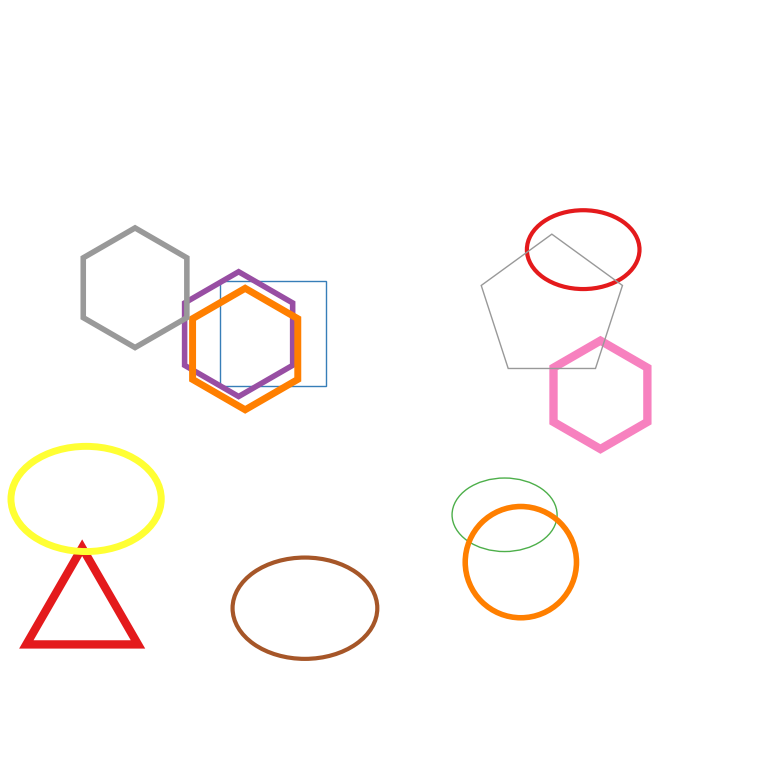[{"shape": "oval", "thickness": 1.5, "radius": 0.37, "center": [0.757, 0.676]}, {"shape": "triangle", "thickness": 3, "radius": 0.42, "center": [0.107, 0.205]}, {"shape": "square", "thickness": 0.5, "radius": 0.34, "center": [0.355, 0.567]}, {"shape": "oval", "thickness": 0.5, "radius": 0.34, "center": [0.655, 0.331]}, {"shape": "hexagon", "thickness": 2, "radius": 0.41, "center": [0.31, 0.566]}, {"shape": "circle", "thickness": 2, "radius": 0.36, "center": [0.676, 0.27]}, {"shape": "hexagon", "thickness": 2.5, "radius": 0.39, "center": [0.318, 0.547]}, {"shape": "oval", "thickness": 2.5, "radius": 0.49, "center": [0.112, 0.352]}, {"shape": "oval", "thickness": 1.5, "radius": 0.47, "center": [0.396, 0.21]}, {"shape": "hexagon", "thickness": 3, "radius": 0.35, "center": [0.78, 0.487]}, {"shape": "pentagon", "thickness": 0.5, "radius": 0.48, "center": [0.717, 0.599]}, {"shape": "hexagon", "thickness": 2, "radius": 0.39, "center": [0.175, 0.626]}]